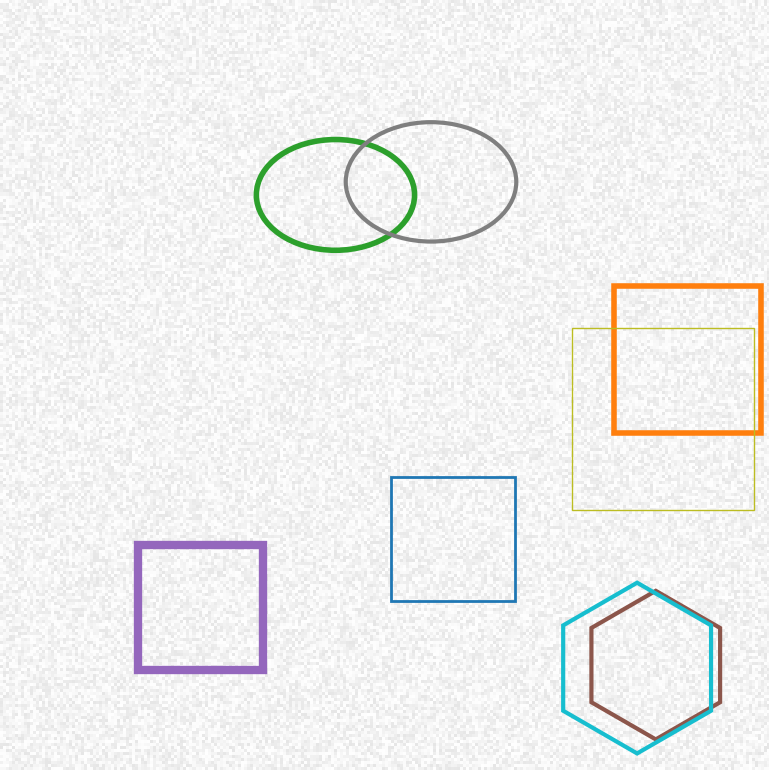[{"shape": "square", "thickness": 1, "radius": 0.4, "center": [0.588, 0.3]}, {"shape": "square", "thickness": 2, "radius": 0.48, "center": [0.893, 0.533]}, {"shape": "oval", "thickness": 2, "radius": 0.51, "center": [0.436, 0.747]}, {"shape": "square", "thickness": 3, "radius": 0.41, "center": [0.26, 0.211]}, {"shape": "hexagon", "thickness": 1.5, "radius": 0.48, "center": [0.852, 0.136]}, {"shape": "oval", "thickness": 1.5, "radius": 0.55, "center": [0.56, 0.764]}, {"shape": "square", "thickness": 0.5, "radius": 0.59, "center": [0.861, 0.456]}, {"shape": "hexagon", "thickness": 1.5, "radius": 0.55, "center": [0.827, 0.132]}]